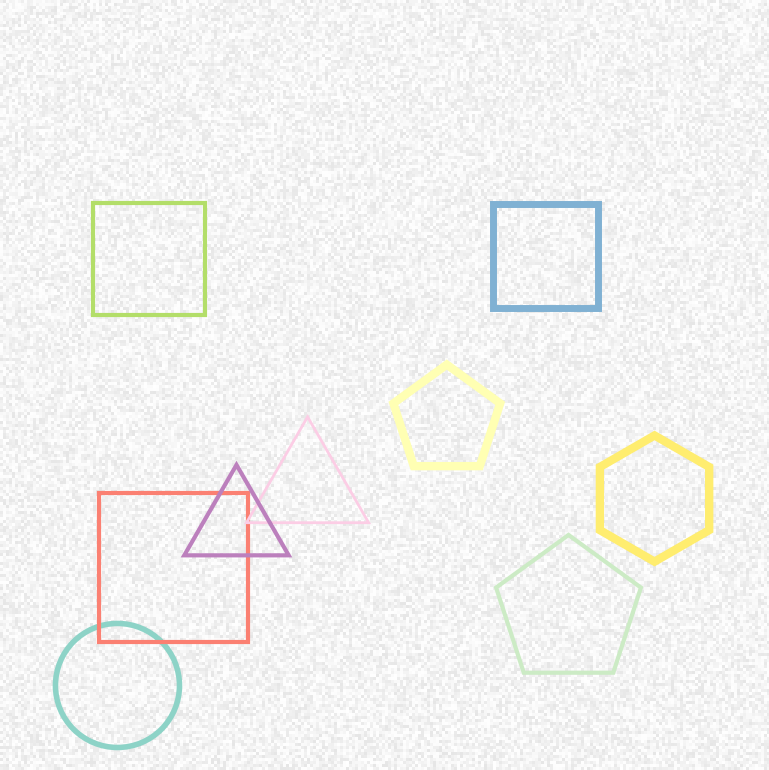[{"shape": "circle", "thickness": 2, "radius": 0.4, "center": [0.153, 0.11]}, {"shape": "pentagon", "thickness": 3, "radius": 0.36, "center": [0.58, 0.454]}, {"shape": "square", "thickness": 1.5, "radius": 0.48, "center": [0.226, 0.263]}, {"shape": "square", "thickness": 2.5, "radius": 0.34, "center": [0.708, 0.668]}, {"shape": "square", "thickness": 1.5, "radius": 0.36, "center": [0.193, 0.664]}, {"shape": "triangle", "thickness": 1, "radius": 0.46, "center": [0.399, 0.367]}, {"shape": "triangle", "thickness": 1.5, "radius": 0.39, "center": [0.307, 0.318]}, {"shape": "pentagon", "thickness": 1.5, "radius": 0.49, "center": [0.738, 0.206]}, {"shape": "hexagon", "thickness": 3, "radius": 0.41, "center": [0.85, 0.353]}]